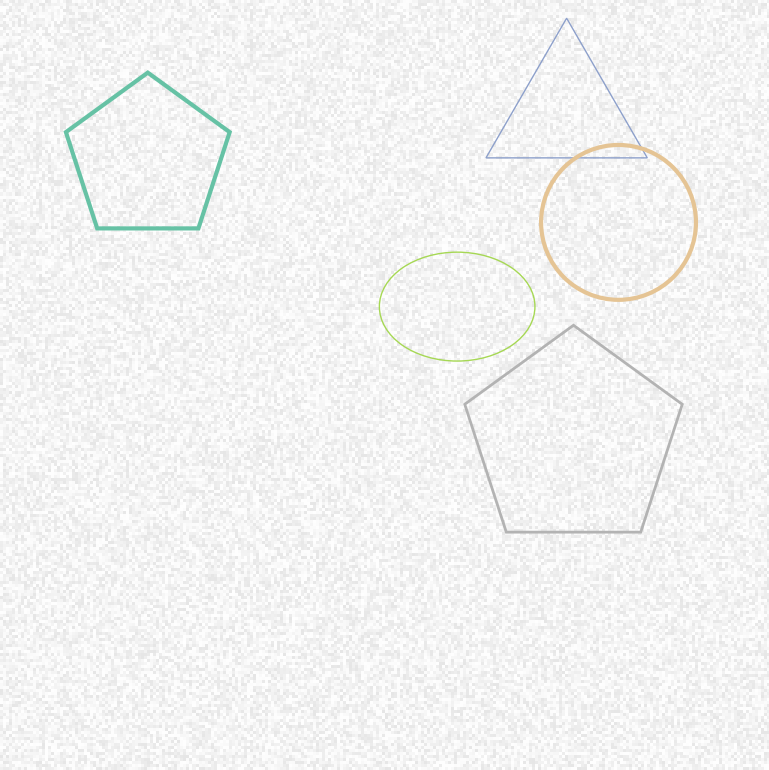[{"shape": "pentagon", "thickness": 1.5, "radius": 0.56, "center": [0.192, 0.794]}, {"shape": "triangle", "thickness": 0.5, "radius": 0.6, "center": [0.736, 0.855]}, {"shape": "oval", "thickness": 0.5, "radius": 0.51, "center": [0.594, 0.602]}, {"shape": "circle", "thickness": 1.5, "radius": 0.5, "center": [0.803, 0.711]}, {"shape": "pentagon", "thickness": 1, "radius": 0.74, "center": [0.745, 0.429]}]